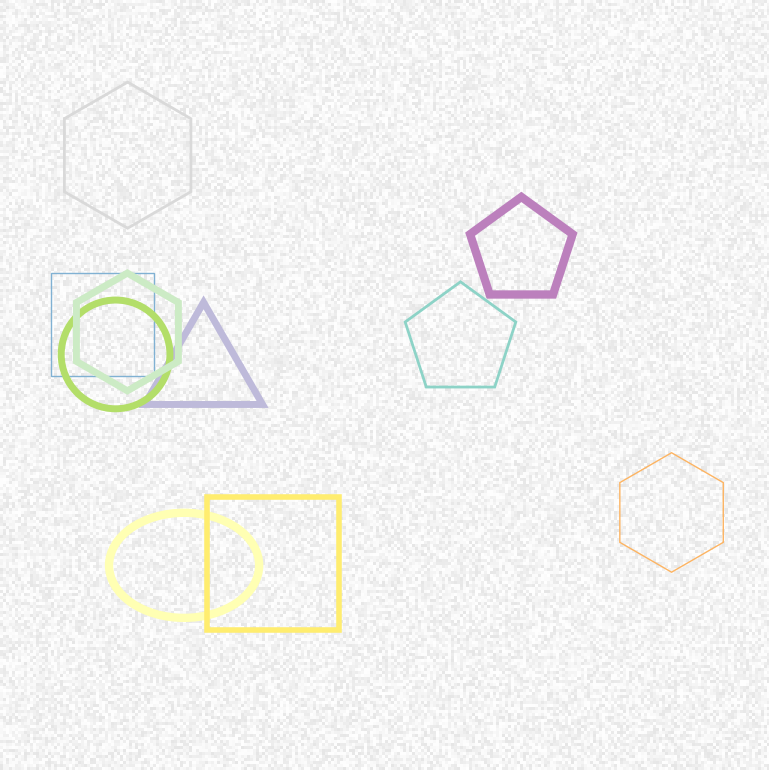[{"shape": "pentagon", "thickness": 1, "radius": 0.38, "center": [0.598, 0.558]}, {"shape": "oval", "thickness": 3, "radius": 0.49, "center": [0.239, 0.266]}, {"shape": "triangle", "thickness": 2.5, "radius": 0.44, "center": [0.264, 0.519]}, {"shape": "square", "thickness": 0.5, "radius": 0.34, "center": [0.133, 0.579]}, {"shape": "hexagon", "thickness": 0.5, "radius": 0.39, "center": [0.872, 0.334]}, {"shape": "circle", "thickness": 2.5, "radius": 0.35, "center": [0.15, 0.54]}, {"shape": "hexagon", "thickness": 1, "radius": 0.47, "center": [0.166, 0.798]}, {"shape": "pentagon", "thickness": 3, "radius": 0.35, "center": [0.677, 0.674]}, {"shape": "hexagon", "thickness": 2.5, "radius": 0.38, "center": [0.165, 0.569]}, {"shape": "square", "thickness": 2, "radius": 0.43, "center": [0.354, 0.268]}]